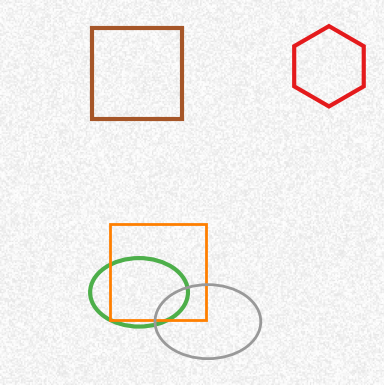[{"shape": "hexagon", "thickness": 3, "radius": 0.52, "center": [0.854, 0.828]}, {"shape": "oval", "thickness": 3, "radius": 0.64, "center": [0.361, 0.241]}, {"shape": "square", "thickness": 2, "radius": 0.62, "center": [0.41, 0.293]}, {"shape": "square", "thickness": 3, "radius": 0.59, "center": [0.356, 0.809]}, {"shape": "oval", "thickness": 2, "radius": 0.69, "center": [0.54, 0.165]}]